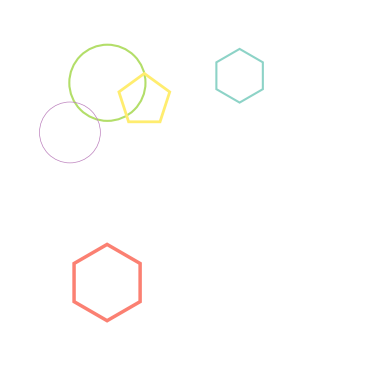[{"shape": "hexagon", "thickness": 1.5, "radius": 0.35, "center": [0.622, 0.803]}, {"shape": "hexagon", "thickness": 2.5, "radius": 0.5, "center": [0.278, 0.266]}, {"shape": "circle", "thickness": 1.5, "radius": 0.49, "center": [0.279, 0.785]}, {"shape": "circle", "thickness": 0.5, "radius": 0.4, "center": [0.182, 0.656]}, {"shape": "pentagon", "thickness": 2, "radius": 0.35, "center": [0.375, 0.74]}]